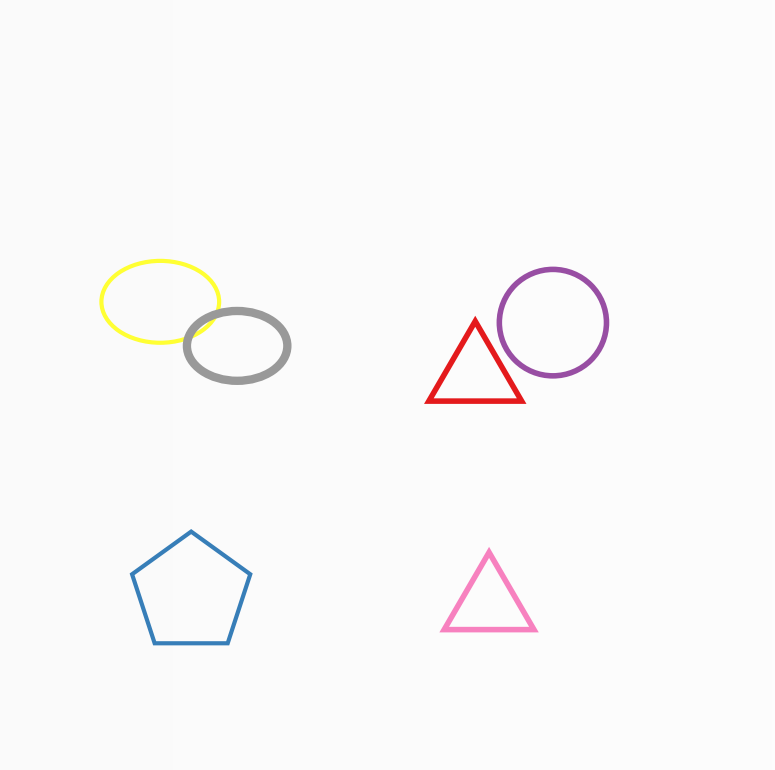[{"shape": "triangle", "thickness": 2, "radius": 0.35, "center": [0.613, 0.514]}, {"shape": "pentagon", "thickness": 1.5, "radius": 0.4, "center": [0.247, 0.229]}, {"shape": "circle", "thickness": 2, "radius": 0.35, "center": [0.713, 0.581]}, {"shape": "oval", "thickness": 1.5, "radius": 0.38, "center": [0.207, 0.608]}, {"shape": "triangle", "thickness": 2, "radius": 0.33, "center": [0.631, 0.216]}, {"shape": "oval", "thickness": 3, "radius": 0.32, "center": [0.306, 0.551]}]